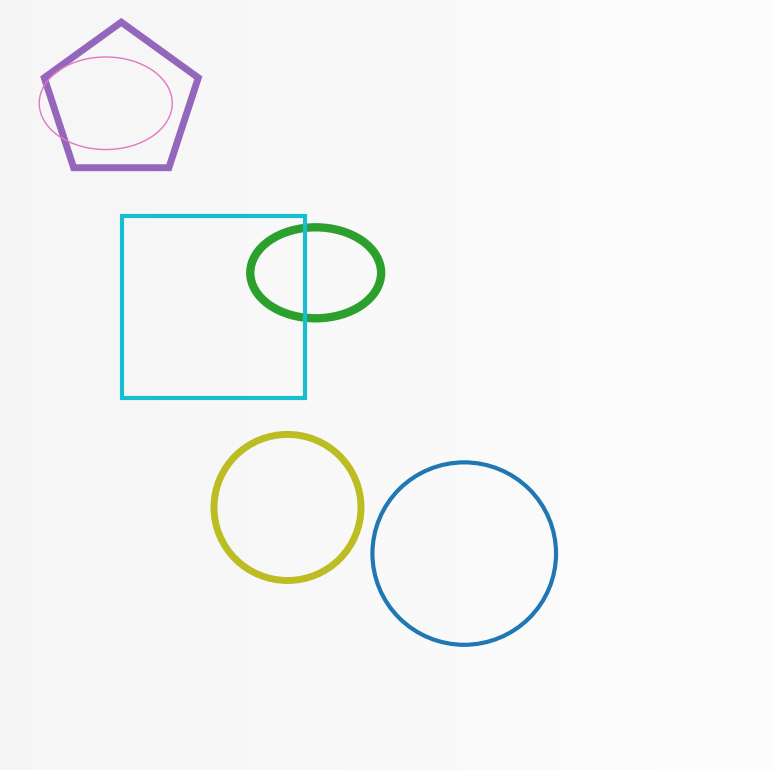[{"shape": "circle", "thickness": 1.5, "radius": 0.59, "center": [0.599, 0.281]}, {"shape": "oval", "thickness": 3, "radius": 0.42, "center": [0.407, 0.646]}, {"shape": "pentagon", "thickness": 2.5, "radius": 0.52, "center": [0.156, 0.867]}, {"shape": "oval", "thickness": 0.5, "radius": 0.43, "center": [0.136, 0.866]}, {"shape": "circle", "thickness": 2.5, "radius": 0.47, "center": [0.371, 0.341]}, {"shape": "square", "thickness": 1.5, "radius": 0.59, "center": [0.275, 0.601]}]